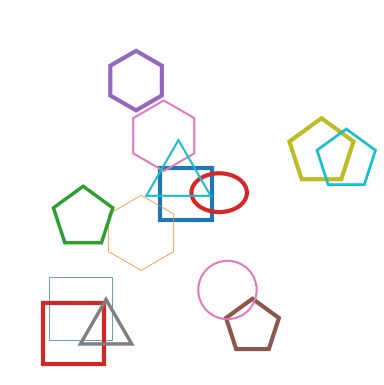[{"shape": "square", "thickness": 0.5, "radius": 0.41, "center": [0.209, 0.198]}, {"shape": "square", "thickness": 3, "radius": 0.34, "center": [0.483, 0.495]}, {"shape": "hexagon", "thickness": 0.5, "radius": 0.49, "center": [0.367, 0.395]}, {"shape": "pentagon", "thickness": 2.5, "radius": 0.41, "center": [0.216, 0.435]}, {"shape": "square", "thickness": 3, "radius": 0.4, "center": [0.192, 0.133]}, {"shape": "oval", "thickness": 3, "radius": 0.36, "center": [0.569, 0.5]}, {"shape": "hexagon", "thickness": 3, "radius": 0.39, "center": [0.353, 0.791]}, {"shape": "pentagon", "thickness": 3, "radius": 0.36, "center": [0.656, 0.152]}, {"shape": "circle", "thickness": 1.5, "radius": 0.38, "center": [0.591, 0.247]}, {"shape": "hexagon", "thickness": 1.5, "radius": 0.46, "center": [0.425, 0.647]}, {"shape": "triangle", "thickness": 2.5, "radius": 0.38, "center": [0.275, 0.145]}, {"shape": "pentagon", "thickness": 3, "radius": 0.44, "center": [0.835, 0.605]}, {"shape": "triangle", "thickness": 1.5, "radius": 0.48, "center": [0.464, 0.54]}, {"shape": "pentagon", "thickness": 2, "radius": 0.4, "center": [0.899, 0.585]}]